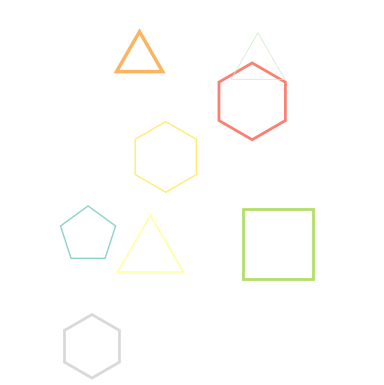[{"shape": "pentagon", "thickness": 1, "radius": 0.38, "center": [0.229, 0.39]}, {"shape": "triangle", "thickness": 1.5, "radius": 0.49, "center": [0.391, 0.342]}, {"shape": "hexagon", "thickness": 2, "radius": 0.5, "center": [0.655, 0.737]}, {"shape": "triangle", "thickness": 2.5, "radius": 0.35, "center": [0.362, 0.849]}, {"shape": "square", "thickness": 2, "radius": 0.45, "center": [0.723, 0.367]}, {"shape": "hexagon", "thickness": 2, "radius": 0.41, "center": [0.239, 0.101]}, {"shape": "triangle", "thickness": 0.5, "radius": 0.4, "center": [0.67, 0.834]}, {"shape": "hexagon", "thickness": 1, "radius": 0.46, "center": [0.431, 0.592]}]